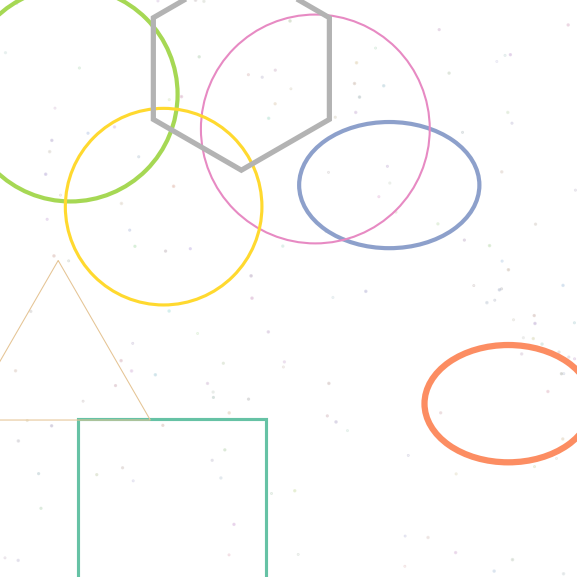[{"shape": "square", "thickness": 1.5, "radius": 0.82, "center": [0.298, 0.111]}, {"shape": "oval", "thickness": 3, "radius": 0.73, "center": [0.88, 0.3]}, {"shape": "oval", "thickness": 2, "radius": 0.78, "center": [0.674, 0.679]}, {"shape": "circle", "thickness": 1, "radius": 0.99, "center": [0.546, 0.776]}, {"shape": "circle", "thickness": 2, "radius": 0.93, "center": [0.122, 0.836]}, {"shape": "circle", "thickness": 1.5, "radius": 0.85, "center": [0.283, 0.641]}, {"shape": "triangle", "thickness": 0.5, "radius": 0.92, "center": [0.101, 0.364]}, {"shape": "hexagon", "thickness": 2.5, "radius": 0.88, "center": [0.418, 0.88]}]